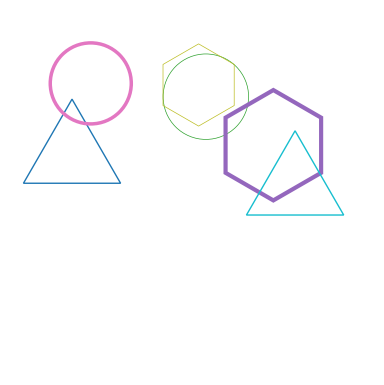[{"shape": "triangle", "thickness": 1, "radius": 0.73, "center": [0.187, 0.597]}, {"shape": "circle", "thickness": 0.5, "radius": 0.55, "center": [0.535, 0.749]}, {"shape": "hexagon", "thickness": 3, "radius": 0.72, "center": [0.71, 0.623]}, {"shape": "circle", "thickness": 2.5, "radius": 0.53, "center": [0.236, 0.783]}, {"shape": "hexagon", "thickness": 0.5, "radius": 0.53, "center": [0.516, 0.779]}, {"shape": "triangle", "thickness": 1, "radius": 0.73, "center": [0.766, 0.514]}]